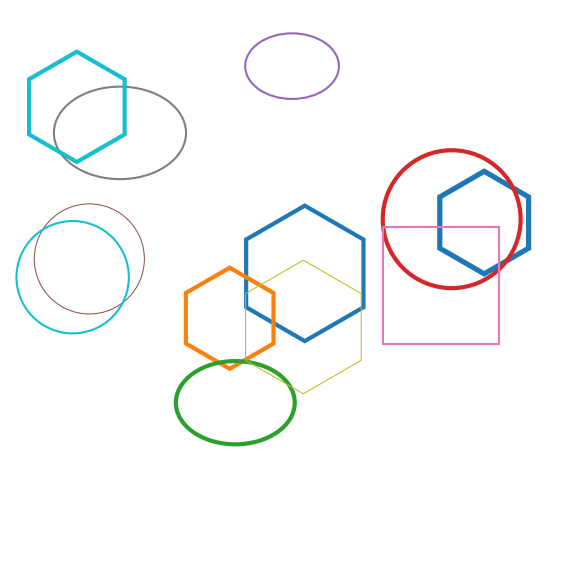[{"shape": "hexagon", "thickness": 2, "radius": 0.59, "center": [0.528, 0.526]}, {"shape": "hexagon", "thickness": 2.5, "radius": 0.44, "center": [0.838, 0.614]}, {"shape": "hexagon", "thickness": 2, "radius": 0.44, "center": [0.398, 0.448]}, {"shape": "oval", "thickness": 2, "radius": 0.51, "center": [0.407, 0.302]}, {"shape": "circle", "thickness": 2, "radius": 0.6, "center": [0.782, 0.62]}, {"shape": "oval", "thickness": 1, "radius": 0.41, "center": [0.506, 0.885]}, {"shape": "circle", "thickness": 0.5, "radius": 0.48, "center": [0.155, 0.551]}, {"shape": "square", "thickness": 1, "radius": 0.5, "center": [0.763, 0.505]}, {"shape": "oval", "thickness": 1, "radius": 0.57, "center": [0.208, 0.769]}, {"shape": "hexagon", "thickness": 0.5, "radius": 0.58, "center": [0.525, 0.433]}, {"shape": "hexagon", "thickness": 2, "radius": 0.48, "center": [0.133, 0.814]}, {"shape": "circle", "thickness": 1, "radius": 0.49, "center": [0.126, 0.519]}]